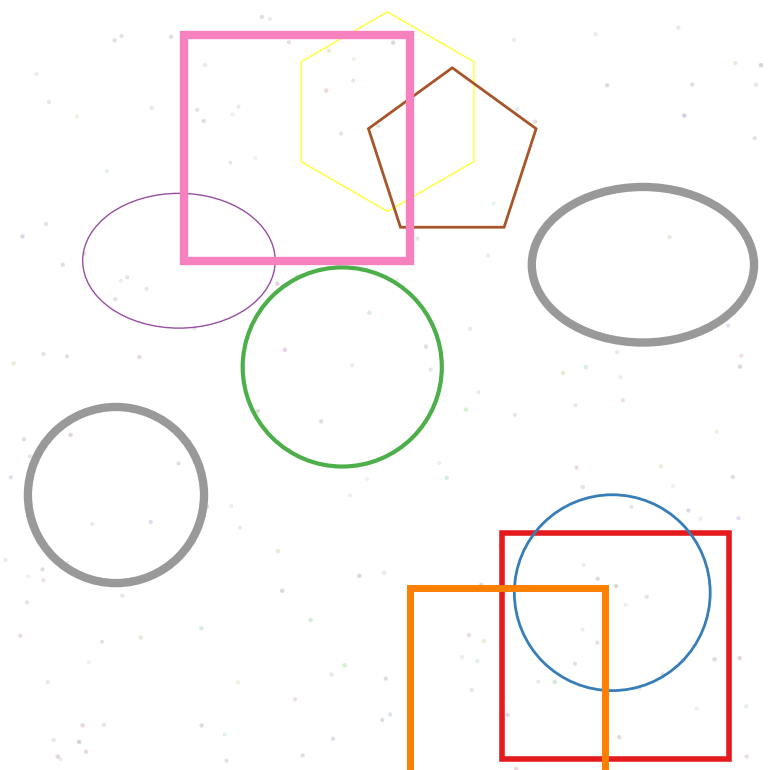[{"shape": "square", "thickness": 2, "radius": 0.74, "center": [0.8, 0.161]}, {"shape": "circle", "thickness": 1, "radius": 0.64, "center": [0.795, 0.23]}, {"shape": "circle", "thickness": 1.5, "radius": 0.65, "center": [0.444, 0.523]}, {"shape": "oval", "thickness": 0.5, "radius": 0.63, "center": [0.232, 0.661]}, {"shape": "square", "thickness": 2.5, "radius": 0.63, "center": [0.659, 0.11]}, {"shape": "hexagon", "thickness": 0.5, "radius": 0.65, "center": [0.503, 0.855]}, {"shape": "pentagon", "thickness": 1, "radius": 0.57, "center": [0.587, 0.797]}, {"shape": "square", "thickness": 3, "radius": 0.73, "center": [0.385, 0.808]}, {"shape": "circle", "thickness": 3, "radius": 0.57, "center": [0.151, 0.357]}, {"shape": "oval", "thickness": 3, "radius": 0.72, "center": [0.835, 0.656]}]